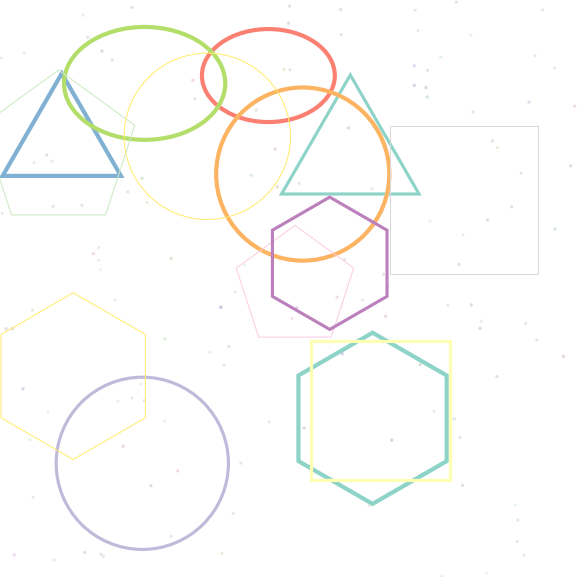[{"shape": "triangle", "thickness": 1.5, "radius": 0.69, "center": [0.607, 0.732]}, {"shape": "hexagon", "thickness": 2, "radius": 0.74, "center": [0.645, 0.275]}, {"shape": "square", "thickness": 1.5, "radius": 0.6, "center": [0.658, 0.288]}, {"shape": "circle", "thickness": 1.5, "radius": 0.75, "center": [0.246, 0.197]}, {"shape": "oval", "thickness": 2, "radius": 0.58, "center": [0.465, 0.868]}, {"shape": "triangle", "thickness": 2, "radius": 0.59, "center": [0.107, 0.754]}, {"shape": "circle", "thickness": 2, "radius": 0.75, "center": [0.524, 0.698]}, {"shape": "oval", "thickness": 2, "radius": 0.7, "center": [0.25, 0.855]}, {"shape": "pentagon", "thickness": 0.5, "radius": 0.53, "center": [0.511, 0.502]}, {"shape": "square", "thickness": 0.5, "radius": 0.64, "center": [0.804, 0.653]}, {"shape": "hexagon", "thickness": 1.5, "radius": 0.57, "center": [0.571, 0.543]}, {"shape": "pentagon", "thickness": 0.5, "radius": 0.69, "center": [0.101, 0.739]}, {"shape": "circle", "thickness": 0.5, "radius": 0.72, "center": [0.359, 0.763]}, {"shape": "hexagon", "thickness": 0.5, "radius": 0.72, "center": [0.127, 0.348]}]